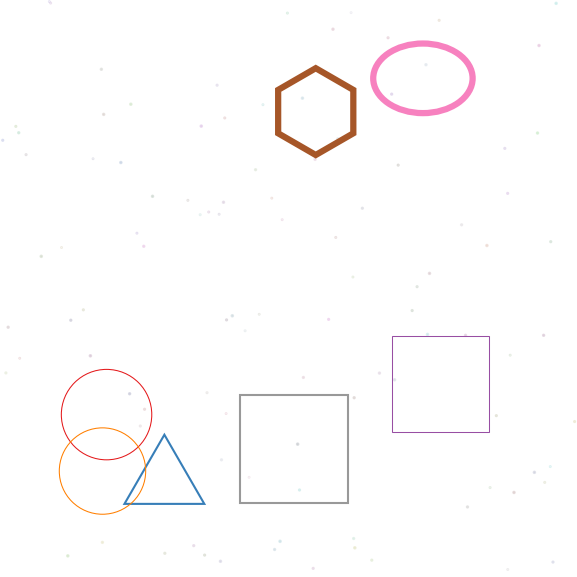[{"shape": "circle", "thickness": 0.5, "radius": 0.39, "center": [0.185, 0.281]}, {"shape": "triangle", "thickness": 1, "radius": 0.4, "center": [0.285, 0.167]}, {"shape": "square", "thickness": 0.5, "radius": 0.42, "center": [0.763, 0.334]}, {"shape": "circle", "thickness": 0.5, "radius": 0.37, "center": [0.177, 0.183]}, {"shape": "hexagon", "thickness": 3, "radius": 0.38, "center": [0.547, 0.806]}, {"shape": "oval", "thickness": 3, "radius": 0.43, "center": [0.732, 0.864]}, {"shape": "square", "thickness": 1, "radius": 0.47, "center": [0.509, 0.221]}]